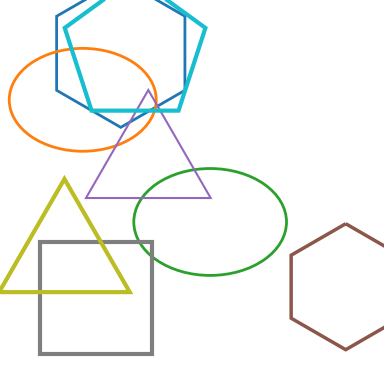[{"shape": "hexagon", "thickness": 2, "radius": 0.96, "center": [0.314, 0.862]}, {"shape": "oval", "thickness": 2, "radius": 0.95, "center": [0.215, 0.741]}, {"shape": "oval", "thickness": 2, "radius": 0.99, "center": [0.546, 0.423]}, {"shape": "triangle", "thickness": 1.5, "radius": 0.94, "center": [0.385, 0.579]}, {"shape": "hexagon", "thickness": 2.5, "radius": 0.82, "center": [0.898, 0.255]}, {"shape": "square", "thickness": 3, "radius": 0.72, "center": [0.25, 0.226]}, {"shape": "triangle", "thickness": 3, "radius": 0.98, "center": [0.167, 0.339]}, {"shape": "pentagon", "thickness": 3, "radius": 0.96, "center": [0.351, 0.868]}]